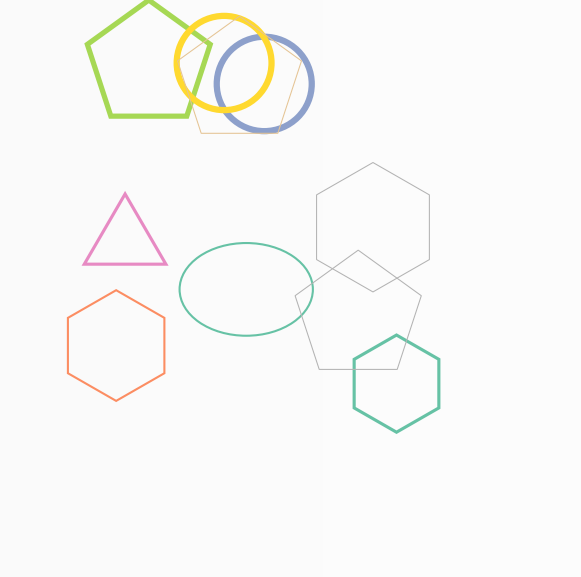[{"shape": "oval", "thickness": 1, "radius": 0.57, "center": [0.424, 0.498]}, {"shape": "hexagon", "thickness": 1.5, "radius": 0.42, "center": [0.682, 0.335]}, {"shape": "hexagon", "thickness": 1, "radius": 0.48, "center": [0.2, 0.401]}, {"shape": "circle", "thickness": 3, "radius": 0.41, "center": [0.455, 0.854]}, {"shape": "triangle", "thickness": 1.5, "radius": 0.41, "center": [0.215, 0.582]}, {"shape": "pentagon", "thickness": 2.5, "radius": 0.56, "center": [0.256, 0.888]}, {"shape": "circle", "thickness": 3, "radius": 0.41, "center": [0.386, 0.89]}, {"shape": "pentagon", "thickness": 0.5, "radius": 0.56, "center": [0.412, 0.859]}, {"shape": "hexagon", "thickness": 0.5, "radius": 0.56, "center": [0.642, 0.606]}, {"shape": "pentagon", "thickness": 0.5, "radius": 0.57, "center": [0.616, 0.452]}]